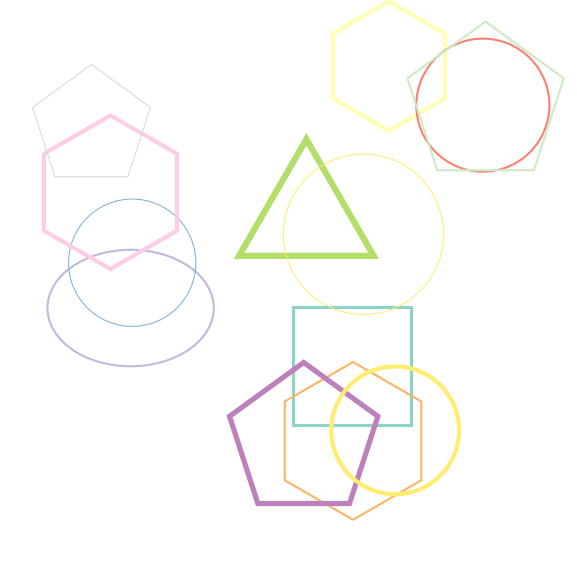[{"shape": "square", "thickness": 1.5, "radius": 0.51, "center": [0.609, 0.365]}, {"shape": "hexagon", "thickness": 2, "radius": 0.56, "center": [0.673, 0.885]}, {"shape": "oval", "thickness": 1, "radius": 0.72, "center": [0.226, 0.466]}, {"shape": "circle", "thickness": 1, "radius": 0.58, "center": [0.836, 0.817]}, {"shape": "circle", "thickness": 0.5, "radius": 0.55, "center": [0.229, 0.544]}, {"shape": "hexagon", "thickness": 1, "radius": 0.68, "center": [0.611, 0.236]}, {"shape": "triangle", "thickness": 3, "radius": 0.67, "center": [0.531, 0.623]}, {"shape": "hexagon", "thickness": 2, "radius": 0.66, "center": [0.191, 0.666]}, {"shape": "pentagon", "thickness": 0.5, "radius": 0.54, "center": [0.158, 0.78]}, {"shape": "pentagon", "thickness": 2.5, "radius": 0.68, "center": [0.526, 0.236]}, {"shape": "pentagon", "thickness": 1, "radius": 0.71, "center": [0.841, 0.819]}, {"shape": "circle", "thickness": 2, "radius": 0.55, "center": [0.684, 0.254]}, {"shape": "circle", "thickness": 0.5, "radius": 0.69, "center": [0.629, 0.594]}]